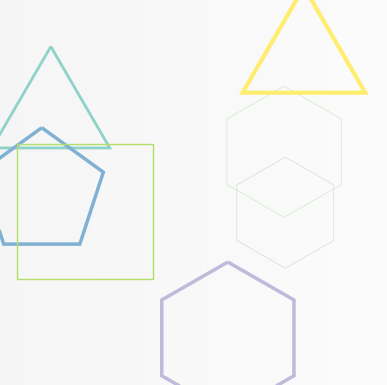[{"shape": "triangle", "thickness": 2, "radius": 0.88, "center": [0.131, 0.704]}, {"shape": "hexagon", "thickness": 2.5, "radius": 0.98, "center": [0.588, 0.122]}, {"shape": "pentagon", "thickness": 2.5, "radius": 0.84, "center": [0.108, 0.501]}, {"shape": "square", "thickness": 1, "radius": 0.88, "center": [0.22, 0.451]}, {"shape": "hexagon", "thickness": 0.5, "radius": 0.72, "center": [0.736, 0.448]}, {"shape": "hexagon", "thickness": 0.5, "radius": 0.85, "center": [0.733, 0.606]}, {"shape": "triangle", "thickness": 3, "radius": 0.91, "center": [0.784, 0.851]}]